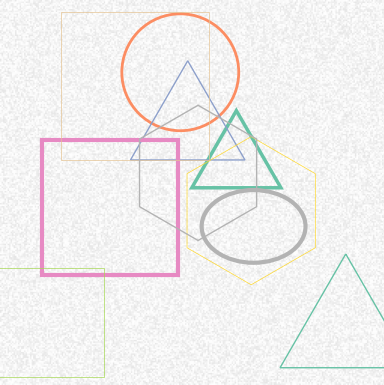[{"shape": "triangle", "thickness": 2.5, "radius": 0.67, "center": [0.614, 0.579]}, {"shape": "triangle", "thickness": 1, "radius": 0.99, "center": [0.898, 0.143]}, {"shape": "circle", "thickness": 2, "radius": 0.76, "center": [0.468, 0.812]}, {"shape": "triangle", "thickness": 1, "radius": 0.86, "center": [0.488, 0.67]}, {"shape": "square", "thickness": 3, "radius": 0.88, "center": [0.286, 0.461]}, {"shape": "square", "thickness": 0.5, "radius": 0.71, "center": [0.127, 0.163]}, {"shape": "hexagon", "thickness": 0.5, "radius": 0.96, "center": [0.652, 0.453]}, {"shape": "square", "thickness": 0.5, "radius": 0.96, "center": [0.35, 0.778]}, {"shape": "oval", "thickness": 3, "radius": 0.67, "center": [0.659, 0.412]}, {"shape": "hexagon", "thickness": 1, "radius": 0.88, "center": [0.514, 0.551]}]